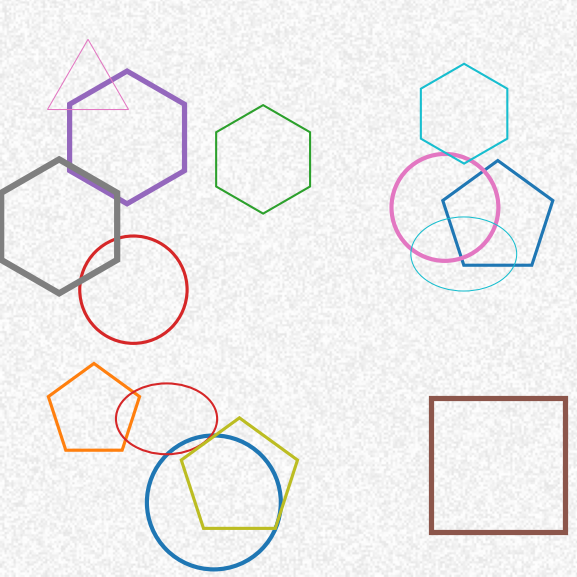[{"shape": "circle", "thickness": 2, "radius": 0.58, "center": [0.37, 0.129]}, {"shape": "pentagon", "thickness": 1.5, "radius": 0.5, "center": [0.862, 0.621]}, {"shape": "pentagon", "thickness": 1.5, "radius": 0.42, "center": [0.163, 0.287]}, {"shape": "hexagon", "thickness": 1, "radius": 0.47, "center": [0.456, 0.723]}, {"shape": "oval", "thickness": 1, "radius": 0.44, "center": [0.288, 0.274]}, {"shape": "circle", "thickness": 1.5, "radius": 0.46, "center": [0.231, 0.498]}, {"shape": "hexagon", "thickness": 2.5, "radius": 0.57, "center": [0.22, 0.761]}, {"shape": "square", "thickness": 2.5, "radius": 0.58, "center": [0.862, 0.194]}, {"shape": "triangle", "thickness": 0.5, "radius": 0.41, "center": [0.152, 0.85]}, {"shape": "circle", "thickness": 2, "radius": 0.46, "center": [0.77, 0.64]}, {"shape": "hexagon", "thickness": 3, "radius": 0.58, "center": [0.102, 0.607]}, {"shape": "pentagon", "thickness": 1.5, "radius": 0.53, "center": [0.415, 0.17]}, {"shape": "oval", "thickness": 0.5, "radius": 0.46, "center": [0.803, 0.559]}, {"shape": "hexagon", "thickness": 1, "radius": 0.43, "center": [0.804, 0.802]}]